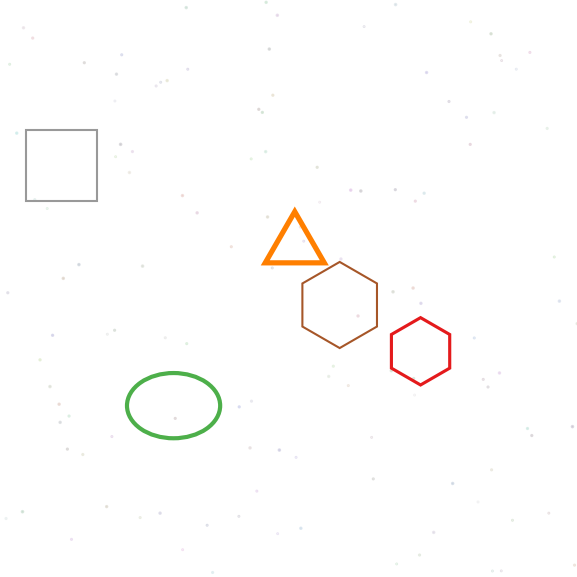[{"shape": "hexagon", "thickness": 1.5, "radius": 0.29, "center": [0.728, 0.391]}, {"shape": "oval", "thickness": 2, "radius": 0.4, "center": [0.301, 0.297]}, {"shape": "triangle", "thickness": 2.5, "radius": 0.3, "center": [0.51, 0.574]}, {"shape": "hexagon", "thickness": 1, "radius": 0.37, "center": [0.588, 0.471]}, {"shape": "square", "thickness": 1, "radius": 0.31, "center": [0.107, 0.713]}]